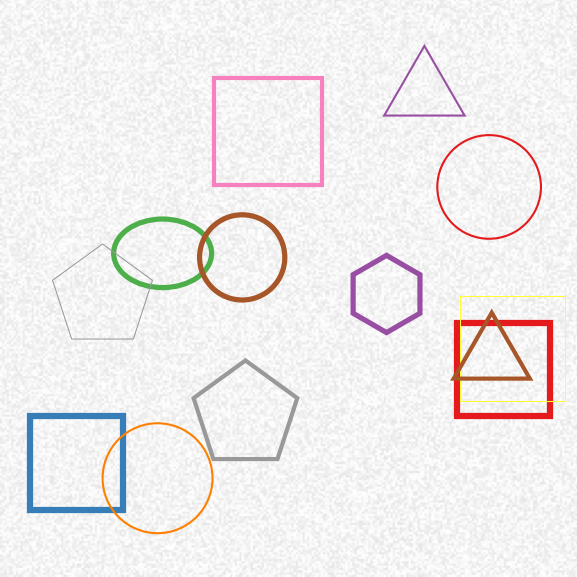[{"shape": "square", "thickness": 3, "radius": 0.4, "center": [0.872, 0.36]}, {"shape": "circle", "thickness": 1, "radius": 0.45, "center": [0.847, 0.675]}, {"shape": "square", "thickness": 3, "radius": 0.41, "center": [0.133, 0.197]}, {"shape": "oval", "thickness": 2.5, "radius": 0.42, "center": [0.282, 0.56]}, {"shape": "triangle", "thickness": 1, "radius": 0.4, "center": [0.735, 0.839]}, {"shape": "hexagon", "thickness": 2.5, "radius": 0.33, "center": [0.669, 0.49]}, {"shape": "circle", "thickness": 1, "radius": 0.48, "center": [0.273, 0.171]}, {"shape": "square", "thickness": 0.5, "radius": 0.45, "center": [0.887, 0.396]}, {"shape": "triangle", "thickness": 2, "radius": 0.38, "center": [0.852, 0.382]}, {"shape": "circle", "thickness": 2.5, "radius": 0.37, "center": [0.419, 0.553]}, {"shape": "square", "thickness": 2, "radius": 0.47, "center": [0.464, 0.771]}, {"shape": "pentagon", "thickness": 0.5, "radius": 0.45, "center": [0.177, 0.486]}, {"shape": "pentagon", "thickness": 2, "radius": 0.47, "center": [0.425, 0.281]}]